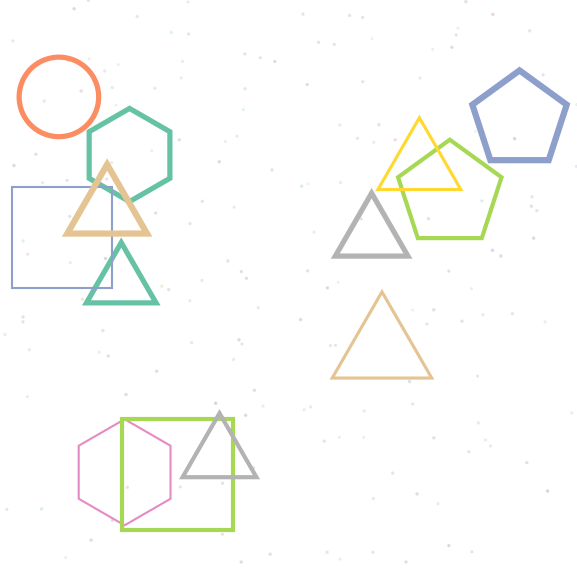[{"shape": "triangle", "thickness": 2.5, "radius": 0.35, "center": [0.21, 0.509]}, {"shape": "hexagon", "thickness": 2.5, "radius": 0.4, "center": [0.224, 0.731]}, {"shape": "circle", "thickness": 2.5, "radius": 0.34, "center": [0.102, 0.831]}, {"shape": "pentagon", "thickness": 3, "radius": 0.43, "center": [0.9, 0.791]}, {"shape": "square", "thickness": 1, "radius": 0.43, "center": [0.108, 0.588]}, {"shape": "hexagon", "thickness": 1, "radius": 0.46, "center": [0.216, 0.181]}, {"shape": "square", "thickness": 2, "radius": 0.48, "center": [0.307, 0.177]}, {"shape": "pentagon", "thickness": 2, "radius": 0.47, "center": [0.779, 0.663]}, {"shape": "triangle", "thickness": 1.5, "radius": 0.41, "center": [0.726, 0.712]}, {"shape": "triangle", "thickness": 1.5, "radius": 0.5, "center": [0.661, 0.394]}, {"shape": "triangle", "thickness": 3, "radius": 0.4, "center": [0.186, 0.635]}, {"shape": "triangle", "thickness": 2, "radius": 0.37, "center": [0.38, 0.21]}, {"shape": "triangle", "thickness": 2.5, "radius": 0.36, "center": [0.644, 0.592]}]